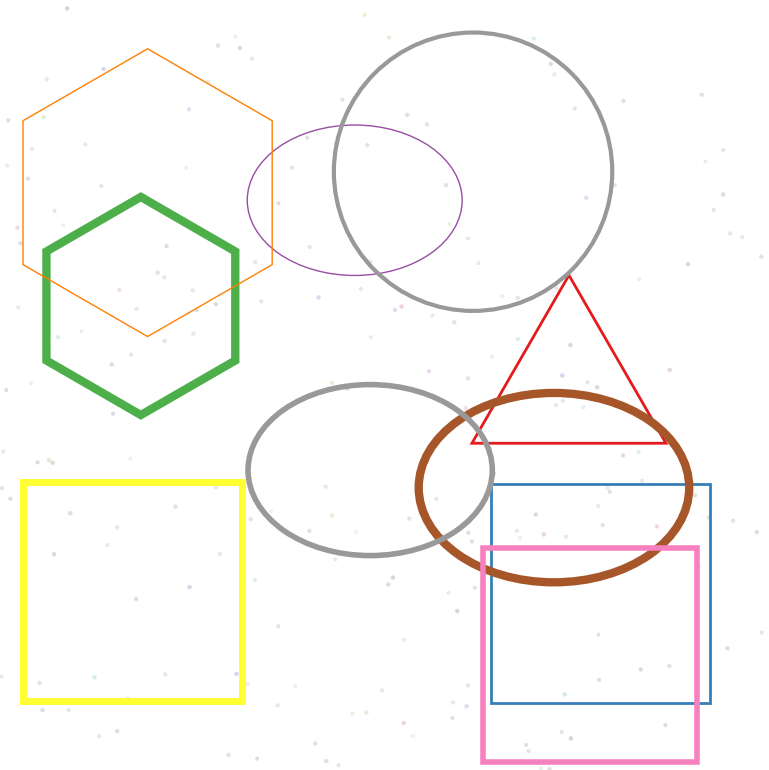[{"shape": "triangle", "thickness": 1, "radius": 0.73, "center": [0.739, 0.497]}, {"shape": "square", "thickness": 1, "radius": 0.71, "center": [0.78, 0.229]}, {"shape": "hexagon", "thickness": 3, "radius": 0.71, "center": [0.183, 0.603]}, {"shape": "oval", "thickness": 0.5, "radius": 0.7, "center": [0.461, 0.74]}, {"shape": "hexagon", "thickness": 0.5, "radius": 0.93, "center": [0.192, 0.75]}, {"shape": "square", "thickness": 2.5, "radius": 0.71, "center": [0.172, 0.232]}, {"shape": "oval", "thickness": 3, "radius": 0.88, "center": [0.719, 0.367]}, {"shape": "square", "thickness": 2, "radius": 0.7, "center": [0.766, 0.149]}, {"shape": "circle", "thickness": 1.5, "radius": 0.9, "center": [0.614, 0.777]}, {"shape": "oval", "thickness": 2, "radius": 0.79, "center": [0.481, 0.389]}]